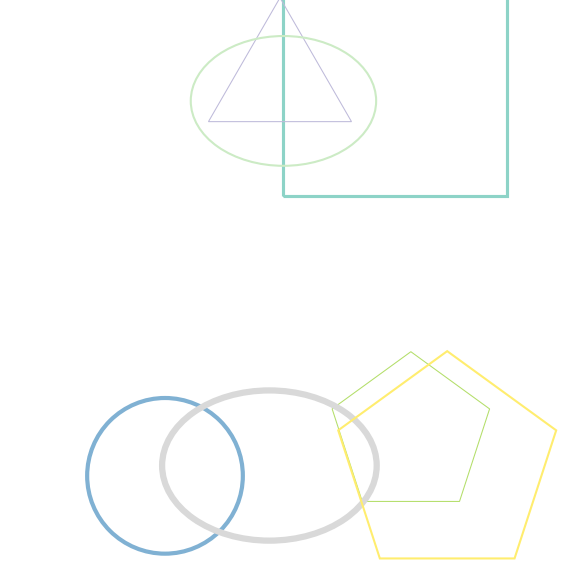[{"shape": "square", "thickness": 1.5, "radius": 0.97, "center": [0.684, 0.854]}, {"shape": "triangle", "thickness": 0.5, "radius": 0.72, "center": [0.485, 0.86]}, {"shape": "circle", "thickness": 2, "radius": 0.67, "center": [0.286, 0.175]}, {"shape": "pentagon", "thickness": 0.5, "radius": 0.72, "center": [0.711, 0.247]}, {"shape": "oval", "thickness": 3, "radius": 0.93, "center": [0.466, 0.193]}, {"shape": "oval", "thickness": 1, "radius": 0.8, "center": [0.491, 0.824]}, {"shape": "pentagon", "thickness": 1, "radius": 0.99, "center": [0.774, 0.193]}]